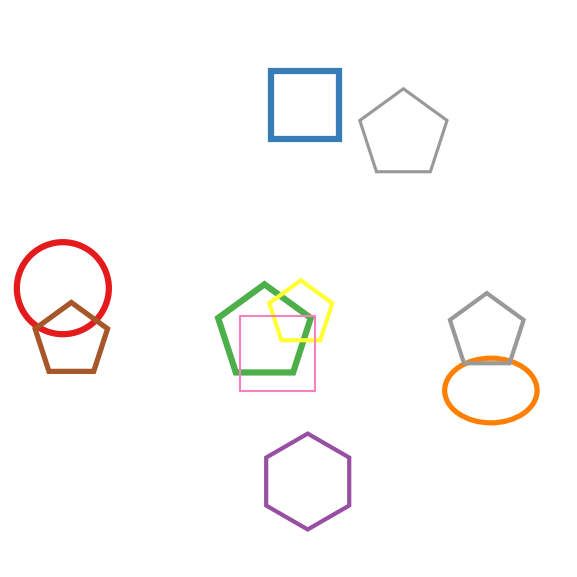[{"shape": "circle", "thickness": 3, "radius": 0.4, "center": [0.109, 0.5]}, {"shape": "square", "thickness": 3, "radius": 0.29, "center": [0.528, 0.817]}, {"shape": "pentagon", "thickness": 3, "radius": 0.42, "center": [0.458, 0.422]}, {"shape": "hexagon", "thickness": 2, "radius": 0.42, "center": [0.533, 0.165]}, {"shape": "oval", "thickness": 2.5, "radius": 0.4, "center": [0.85, 0.323]}, {"shape": "pentagon", "thickness": 2, "radius": 0.29, "center": [0.521, 0.456]}, {"shape": "pentagon", "thickness": 2.5, "radius": 0.33, "center": [0.124, 0.409]}, {"shape": "square", "thickness": 1, "radius": 0.32, "center": [0.481, 0.387]}, {"shape": "pentagon", "thickness": 1.5, "radius": 0.4, "center": [0.699, 0.766]}, {"shape": "pentagon", "thickness": 2, "radius": 0.34, "center": [0.843, 0.424]}]